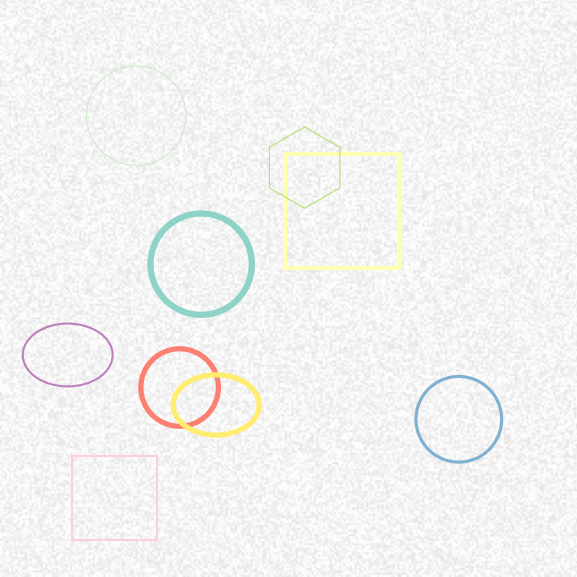[{"shape": "circle", "thickness": 3, "radius": 0.44, "center": [0.348, 0.542]}, {"shape": "square", "thickness": 2, "radius": 0.5, "center": [0.592, 0.634]}, {"shape": "circle", "thickness": 2.5, "radius": 0.34, "center": [0.311, 0.328]}, {"shape": "circle", "thickness": 1.5, "radius": 0.37, "center": [0.794, 0.273]}, {"shape": "hexagon", "thickness": 0.5, "radius": 0.35, "center": [0.527, 0.709]}, {"shape": "square", "thickness": 1, "radius": 0.37, "center": [0.198, 0.137]}, {"shape": "oval", "thickness": 1, "radius": 0.39, "center": [0.117, 0.384]}, {"shape": "circle", "thickness": 0.5, "radius": 0.43, "center": [0.236, 0.799]}, {"shape": "oval", "thickness": 2.5, "radius": 0.37, "center": [0.374, 0.298]}]